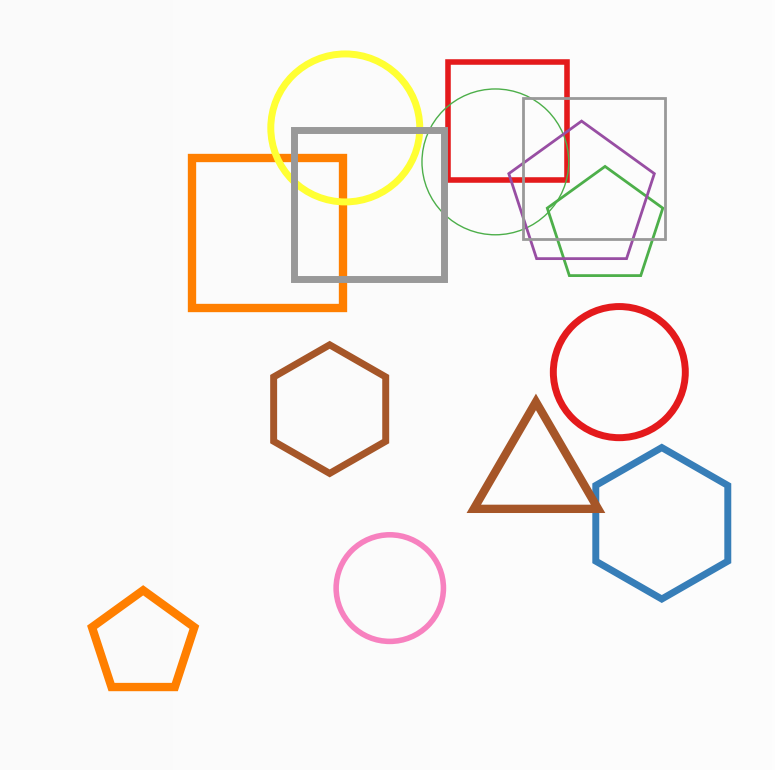[{"shape": "square", "thickness": 2, "radius": 0.38, "center": [0.655, 0.843]}, {"shape": "circle", "thickness": 2.5, "radius": 0.43, "center": [0.799, 0.517]}, {"shape": "hexagon", "thickness": 2.5, "radius": 0.49, "center": [0.854, 0.32]}, {"shape": "circle", "thickness": 0.5, "radius": 0.47, "center": [0.639, 0.79]}, {"shape": "pentagon", "thickness": 1, "radius": 0.39, "center": [0.781, 0.705]}, {"shape": "pentagon", "thickness": 1, "radius": 0.49, "center": [0.75, 0.744]}, {"shape": "square", "thickness": 3, "radius": 0.48, "center": [0.345, 0.697]}, {"shape": "pentagon", "thickness": 3, "radius": 0.35, "center": [0.185, 0.164]}, {"shape": "circle", "thickness": 2.5, "radius": 0.48, "center": [0.446, 0.834]}, {"shape": "hexagon", "thickness": 2.5, "radius": 0.42, "center": [0.425, 0.469]}, {"shape": "triangle", "thickness": 3, "radius": 0.46, "center": [0.692, 0.385]}, {"shape": "circle", "thickness": 2, "radius": 0.35, "center": [0.503, 0.236]}, {"shape": "square", "thickness": 1, "radius": 0.46, "center": [0.767, 0.781]}, {"shape": "square", "thickness": 2.5, "radius": 0.48, "center": [0.476, 0.735]}]